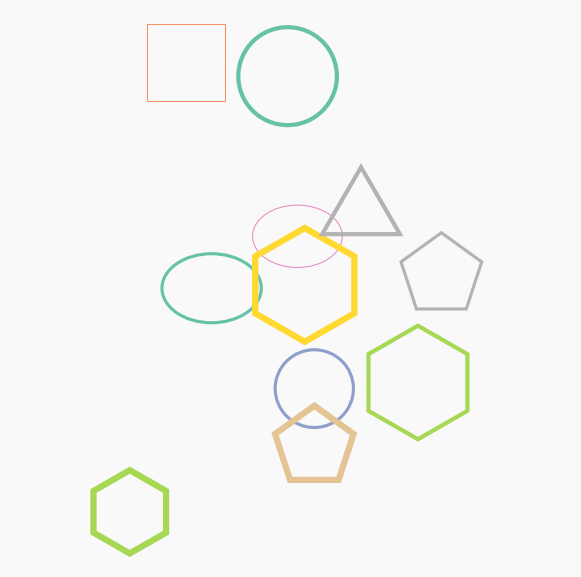[{"shape": "oval", "thickness": 1.5, "radius": 0.43, "center": [0.364, 0.5]}, {"shape": "circle", "thickness": 2, "radius": 0.42, "center": [0.495, 0.867]}, {"shape": "square", "thickness": 0.5, "radius": 0.34, "center": [0.32, 0.891]}, {"shape": "circle", "thickness": 1.5, "radius": 0.34, "center": [0.541, 0.326]}, {"shape": "oval", "thickness": 0.5, "radius": 0.39, "center": [0.512, 0.59]}, {"shape": "hexagon", "thickness": 2, "radius": 0.49, "center": [0.719, 0.337]}, {"shape": "hexagon", "thickness": 3, "radius": 0.36, "center": [0.223, 0.113]}, {"shape": "hexagon", "thickness": 3, "radius": 0.49, "center": [0.524, 0.506]}, {"shape": "pentagon", "thickness": 3, "radius": 0.36, "center": [0.541, 0.226]}, {"shape": "triangle", "thickness": 2, "radius": 0.39, "center": [0.621, 0.632]}, {"shape": "pentagon", "thickness": 1.5, "radius": 0.36, "center": [0.759, 0.523]}]